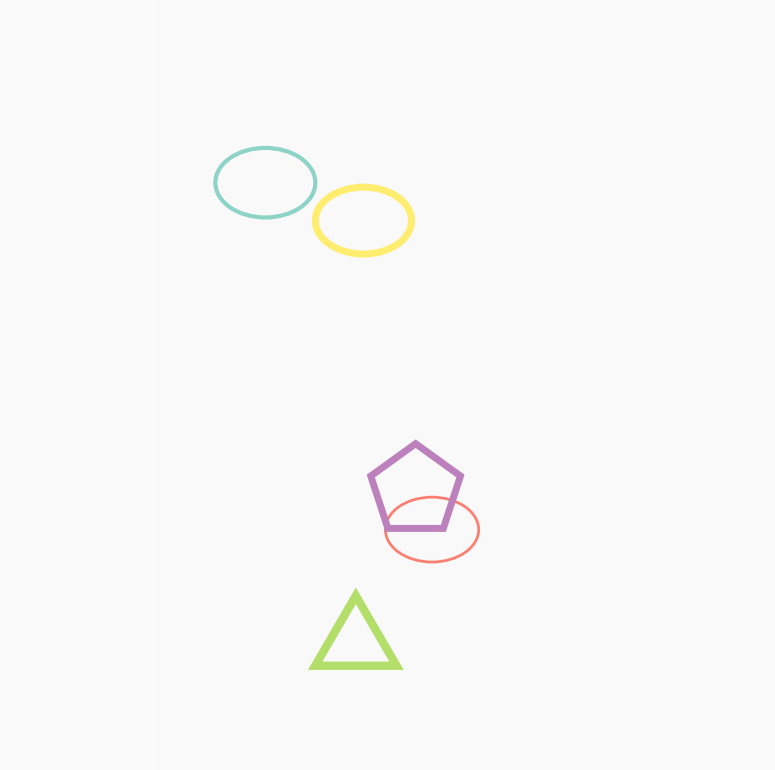[{"shape": "oval", "thickness": 1.5, "radius": 0.32, "center": [0.342, 0.763]}, {"shape": "oval", "thickness": 1, "radius": 0.3, "center": [0.557, 0.312]}, {"shape": "triangle", "thickness": 3, "radius": 0.3, "center": [0.459, 0.166]}, {"shape": "pentagon", "thickness": 2.5, "radius": 0.3, "center": [0.536, 0.363]}, {"shape": "oval", "thickness": 2.5, "radius": 0.31, "center": [0.469, 0.714]}]